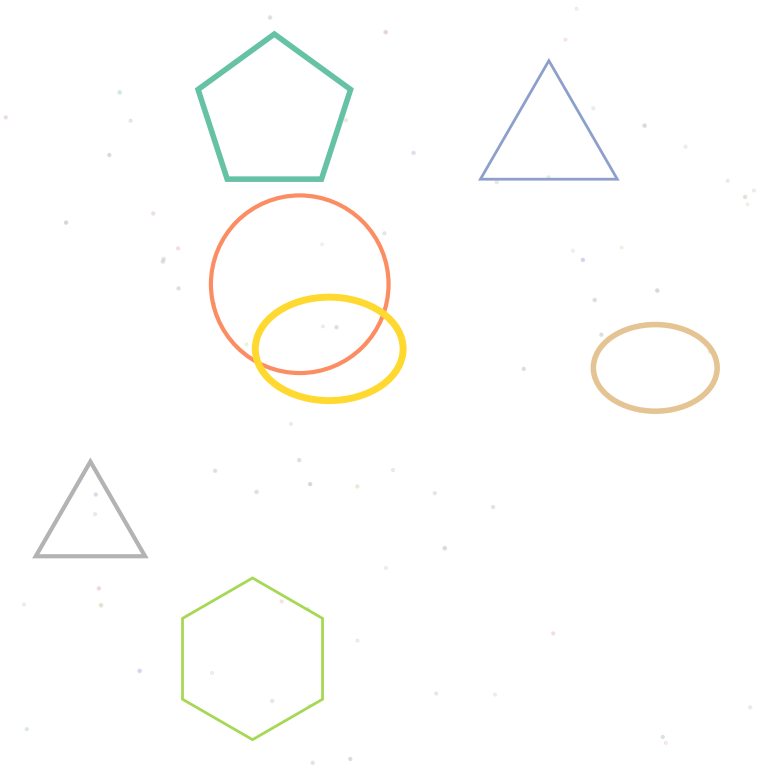[{"shape": "pentagon", "thickness": 2, "radius": 0.52, "center": [0.356, 0.852]}, {"shape": "circle", "thickness": 1.5, "radius": 0.58, "center": [0.389, 0.631]}, {"shape": "triangle", "thickness": 1, "radius": 0.51, "center": [0.713, 0.819]}, {"shape": "hexagon", "thickness": 1, "radius": 0.52, "center": [0.328, 0.144]}, {"shape": "oval", "thickness": 2.5, "radius": 0.48, "center": [0.428, 0.547]}, {"shape": "oval", "thickness": 2, "radius": 0.4, "center": [0.851, 0.522]}, {"shape": "triangle", "thickness": 1.5, "radius": 0.41, "center": [0.117, 0.319]}]